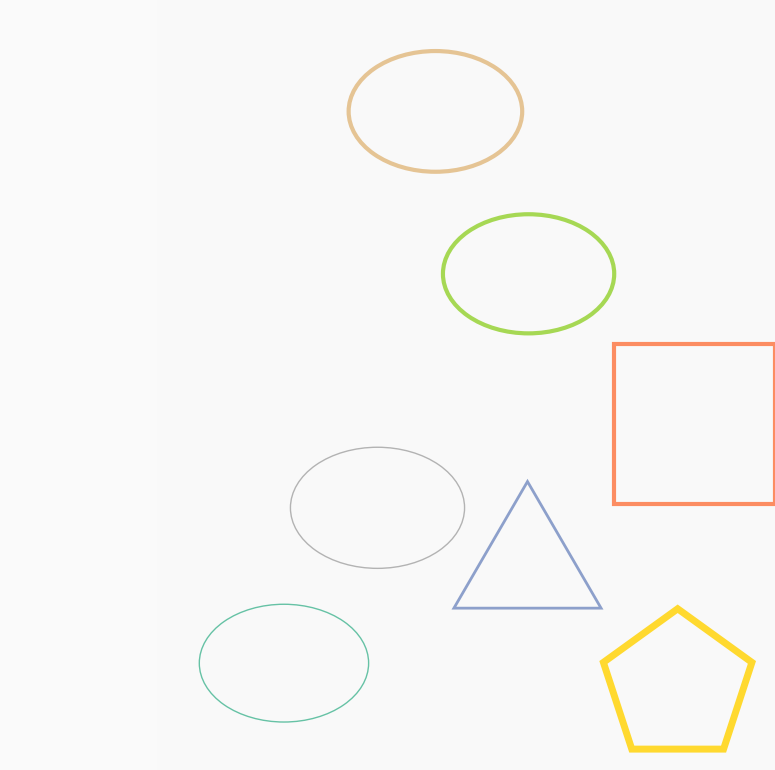[{"shape": "oval", "thickness": 0.5, "radius": 0.55, "center": [0.366, 0.139]}, {"shape": "square", "thickness": 1.5, "radius": 0.52, "center": [0.896, 0.449]}, {"shape": "triangle", "thickness": 1, "radius": 0.55, "center": [0.681, 0.265]}, {"shape": "oval", "thickness": 1.5, "radius": 0.55, "center": [0.682, 0.644]}, {"shape": "pentagon", "thickness": 2.5, "radius": 0.5, "center": [0.874, 0.109]}, {"shape": "oval", "thickness": 1.5, "radius": 0.56, "center": [0.562, 0.855]}, {"shape": "oval", "thickness": 0.5, "radius": 0.56, "center": [0.487, 0.341]}]